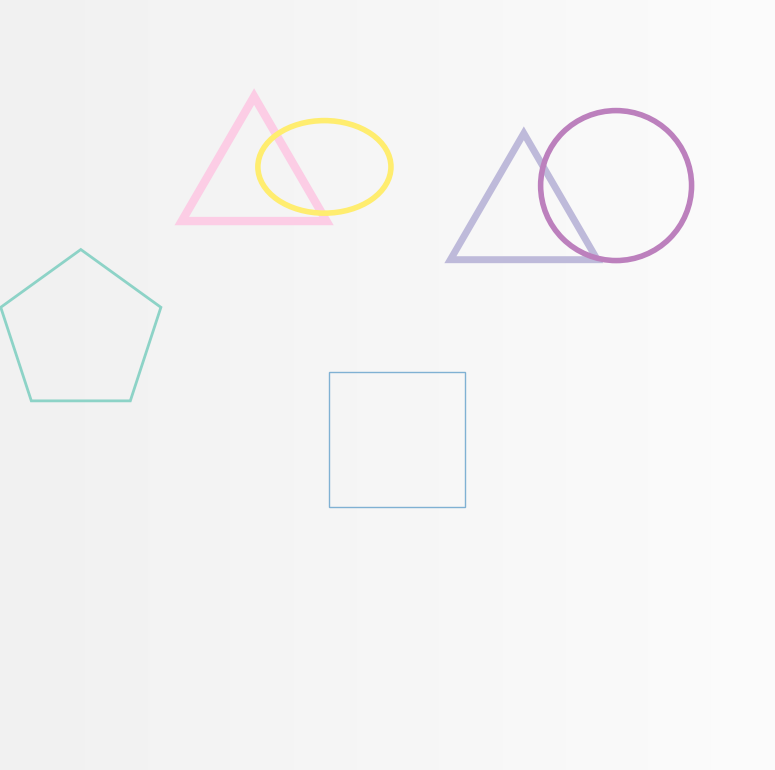[{"shape": "pentagon", "thickness": 1, "radius": 0.54, "center": [0.104, 0.567]}, {"shape": "triangle", "thickness": 2.5, "radius": 0.55, "center": [0.676, 0.717]}, {"shape": "square", "thickness": 0.5, "radius": 0.44, "center": [0.512, 0.429]}, {"shape": "triangle", "thickness": 3, "radius": 0.54, "center": [0.328, 0.767]}, {"shape": "circle", "thickness": 2, "radius": 0.49, "center": [0.795, 0.759]}, {"shape": "oval", "thickness": 2, "radius": 0.43, "center": [0.419, 0.783]}]